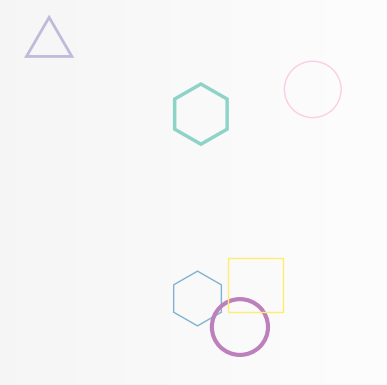[{"shape": "hexagon", "thickness": 2.5, "radius": 0.39, "center": [0.518, 0.704]}, {"shape": "triangle", "thickness": 2, "radius": 0.34, "center": [0.127, 0.887]}, {"shape": "hexagon", "thickness": 1, "radius": 0.36, "center": [0.51, 0.225]}, {"shape": "circle", "thickness": 1, "radius": 0.37, "center": [0.807, 0.768]}, {"shape": "circle", "thickness": 3, "radius": 0.36, "center": [0.619, 0.151]}, {"shape": "square", "thickness": 1, "radius": 0.35, "center": [0.659, 0.259]}]